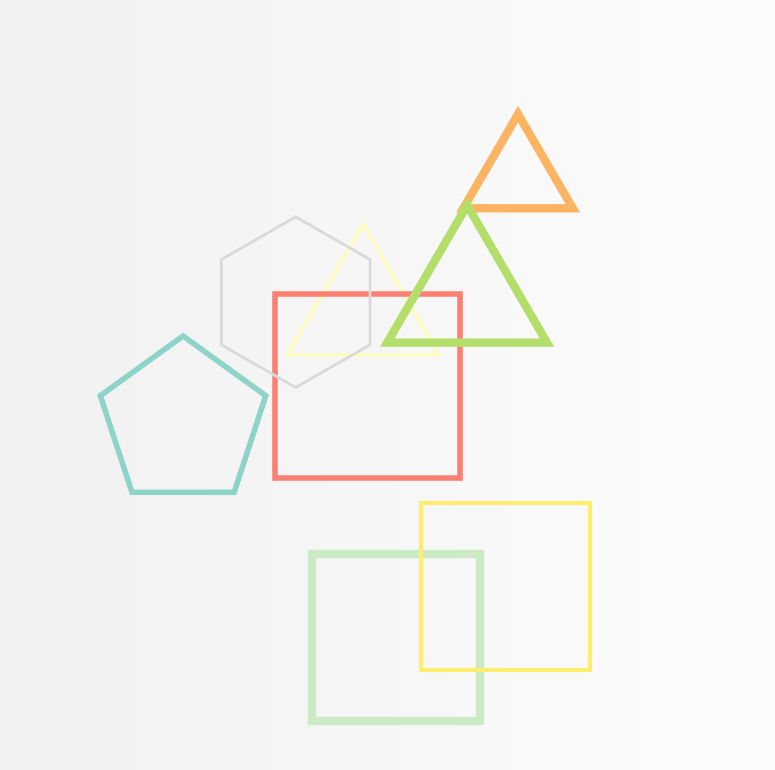[{"shape": "pentagon", "thickness": 2, "radius": 0.56, "center": [0.236, 0.451]}, {"shape": "triangle", "thickness": 1, "radius": 0.57, "center": [0.468, 0.596]}, {"shape": "square", "thickness": 2, "radius": 0.6, "center": [0.474, 0.499]}, {"shape": "triangle", "thickness": 3, "radius": 0.41, "center": [0.668, 0.77]}, {"shape": "triangle", "thickness": 3, "radius": 0.59, "center": [0.603, 0.614]}, {"shape": "hexagon", "thickness": 1, "radius": 0.55, "center": [0.382, 0.608]}, {"shape": "square", "thickness": 3, "radius": 0.54, "center": [0.511, 0.172]}, {"shape": "square", "thickness": 1.5, "radius": 0.54, "center": [0.652, 0.238]}]